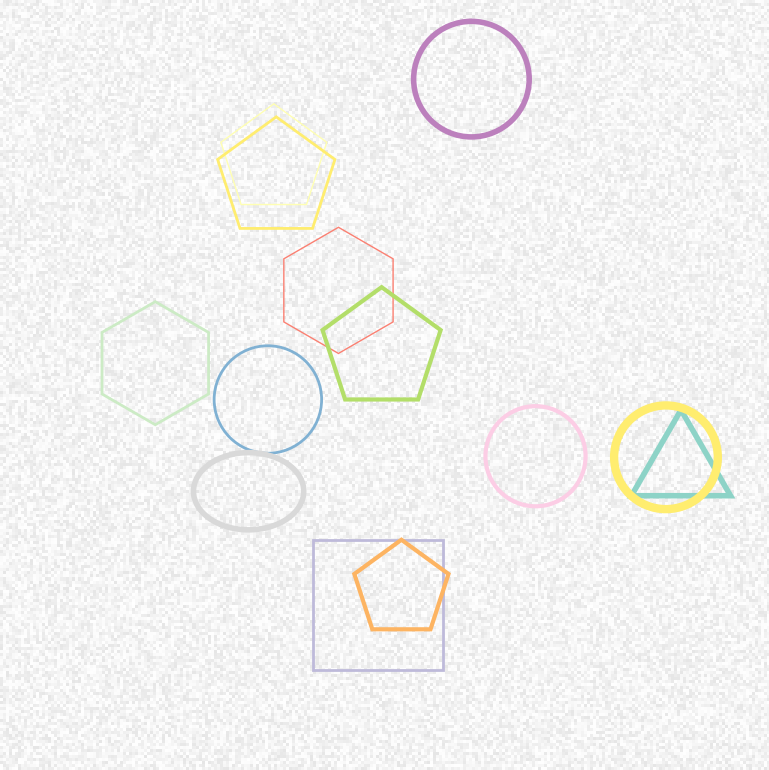[{"shape": "triangle", "thickness": 2, "radius": 0.37, "center": [0.884, 0.393]}, {"shape": "pentagon", "thickness": 0.5, "radius": 0.36, "center": [0.356, 0.793]}, {"shape": "square", "thickness": 1, "radius": 0.42, "center": [0.491, 0.214]}, {"shape": "hexagon", "thickness": 0.5, "radius": 0.41, "center": [0.44, 0.623]}, {"shape": "circle", "thickness": 1, "radius": 0.35, "center": [0.348, 0.481]}, {"shape": "pentagon", "thickness": 1.5, "radius": 0.32, "center": [0.521, 0.235]}, {"shape": "pentagon", "thickness": 1.5, "radius": 0.4, "center": [0.496, 0.546]}, {"shape": "circle", "thickness": 1.5, "radius": 0.33, "center": [0.695, 0.408]}, {"shape": "oval", "thickness": 2, "radius": 0.36, "center": [0.323, 0.362]}, {"shape": "circle", "thickness": 2, "radius": 0.38, "center": [0.612, 0.897]}, {"shape": "hexagon", "thickness": 1, "radius": 0.4, "center": [0.202, 0.528]}, {"shape": "circle", "thickness": 3, "radius": 0.34, "center": [0.865, 0.406]}, {"shape": "pentagon", "thickness": 1, "radius": 0.4, "center": [0.359, 0.768]}]